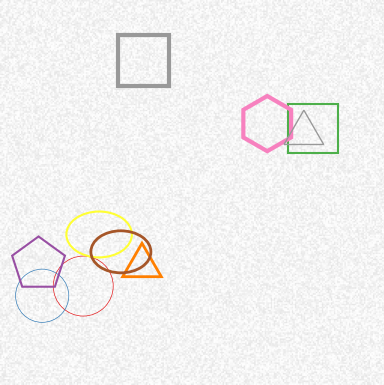[{"shape": "circle", "thickness": 0.5, "radius": 0.39, "center": [0.216, 0.257]}, {"shape": "circle", "thickness": 0.5, "radius": 0.35, "center": [0.11, 0.232]}, {"shape": "square", "thickness": 1.5, "radius": 0.32, "center": [0.813, 0.666]}, {"shape": "pentagon", "thickness": 1.5, "radius": 0.36, "center": [0.1, 0.314]}, {"shape": "triangle", "thickness": 2, "radius": 0.29, "center": [0.369, 0.31]}, {"shape": "oval", "thickness": 1.5, "radius": 0.43, "center": [0.257, 0.391]}, {"shape": "oval", "thickness": 2, "radius": 0.39, "center": [0.314, 0.346]}, {"shape": "hexagon", "thickness": 3, "radius": 0.36, "center": [0.694, 0.679]}, {"shape": "triangle", "thickness": 1, "radius": 0.3, "center": [0.789, 0.654]}, {"shape": "square", "thickness": 3, "radius": 0.33, "center": [0.373, 0.842]}]